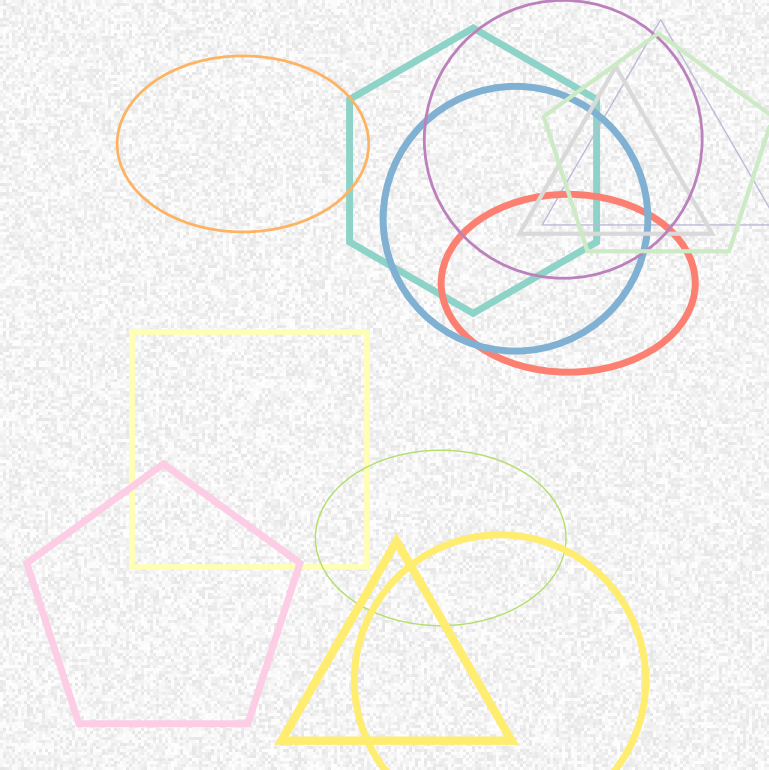[{"shape": "hexagon", "thickness": 2.5, "radius": 0.93, "center": [0.614, 0.778]}, {"shape": "square", "thickness": 2, "radius": 0.76, "center": [0.324, 0.416]}, {"shape": "triangle", "thickness": 0.5, "radius": 0.89, "center": [0.858, 0.797]}, {"shape": "oval", "thickness": 2.5, "radius": 0.82, "center": [0.738, 0.632]}, {"shape": "circle", "thickness": 2.5, "radius": 0.86, "center": [0.67, 0.716]}, {"shape": "oval", "thickness": 1, "radius": 0.82, "center": [0.315, 0.813]}, {"shape": "oval", "thickness": 0.5, "radius": 0.81, "center": [0.572, 0.301]}, {"shape": "pentagon", "thickness": 2.5, "radius": 0.93, "center": [0.212, 0.211]}, {"shape": "triangle", "thickness": 1.5, "radius": 0.72, "center": [0.8, 0.769]}, {"shape": "circle", "thickness": 1, "radius": 0.9, "center": [0.731, 0.819]}, {"shape": "pentagon", "thickness": 1.5, "radius": 0.78, "center": [0.855, 0.8]}, {"shape": "circle", "thickness": 2.5, "radius": 0.95, "center": [0.649, 0.116]}, {"shape": "triangle", "thickness": 3, "radius": 0.86, "center": [0.515, 0.124]}]